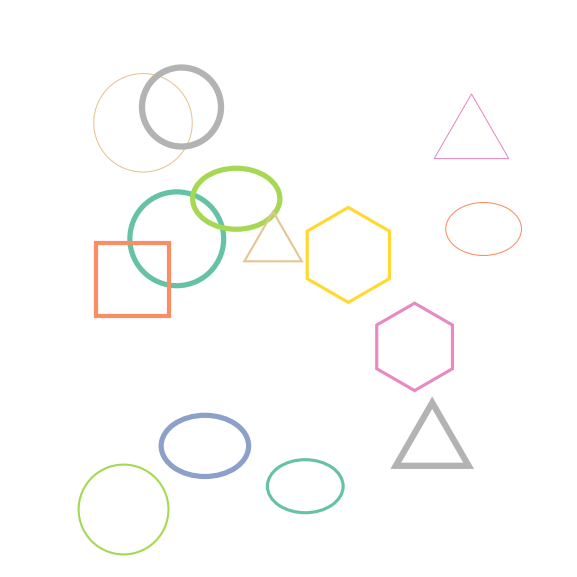[{"shape": "circle", "thickness": 2.5, "radius": 0.41, "center": [0.306, 0.586]}, {"shape": "oval", "thickness": 1.5, "radius": 0.33, "center": [0.529, 0.157]}, {"shape": "square", "thickness": 2, "radius": 0.32, "center": [0.23, 0.516]}, {"shape": "oval", "thickness": 0.5, "radius": 0.33, "center": [0.837, 0.603]}, {"shape": "oval", "thickness": 2.5, "radius": 0.38, "center": [0.355, 0.227]}, {"shape": "hexagon", "thickness": 1.5, "radius": 0.38, "center": [0.718, 0.398]}, {"shape": "triangle", "thickness": 0.5, "radius": 0.37, "center": [0.816, 0.762]}, {"shape": "oval", "thickness": 2.5, "radius": 0.38, "center": [0.409, 0.655]}, {"shape": "circle", "thickness": 1, "radius": 0.39, "center": [0.214, 0.117]}, {"shape": "hexagon", "thickness": 1.5, "radius": 0.41, "center": [0.603, 0.558]}, {"shape": "triangle", "thickness": 1, "radius": 0.29, "center": [0.473, 0.575]}, {"shape": "circle", "thickness": 0.5, "radius": 0.43, "center": [0.248, 0.786]}, {"shape": "triangle", "thickness": 3, "radius": 0.36, "center": [0.748, 0.229]}, {"shape": "circle", "thickness": 3, "radius": 0.34, "center": [0.314, 0.814]}]